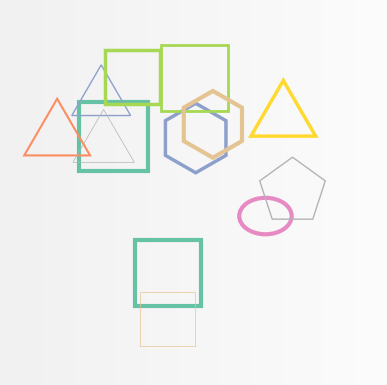[{"shape": "square", "thickness": 3, "radius": 0.45, "center": [0.293, 0.645]}, {"shape": "square", "thickness": 3, "radius": 0.43, "center": [0.434, 0.291]}, {"shape": "triangle", "thickness": 1.5, "radius": 0.49, "center": [0.147, 0.645]}, {"shape": "hexagon", "thickness": 2.5, "radius": 0.45, "center": [0.505, 0.641]}, {"shape": "triangle", "thickness": 1, "radius": 0.44, "center": [0.261, 0.744]}, {"shape": "oval", "thickness": 3, "radius": 0.34, "center": [0.685, 0.439]}, {"shape": "square", "thickness": 2, "radius": 0.43, "center": [0.502, 0.797]}, {"shape": "square", "thickness": 2.5, "radius": 0.35, "center": [0.342, 0.8]}, {"shape": "triangle", "thickness": 2.5, "radius": 0.48, "center": [0.731, 0.695]}, {"shape": "square", "thickness": 0.5, "radius": 0.35, "center": [0.433, 0.171]}, {"shape": "hexagon", "thickness": 3, "radius": 0.43, "center": [0.549, 0.677]}, {"shape": "triangle", "thickness": 0.5, "radius": 0.46, "center": [0.267, 0.624]}, {"shape": "pentagon", "thickness": 1, "radius": 0.44, "center": [0.755, 0.503]}]